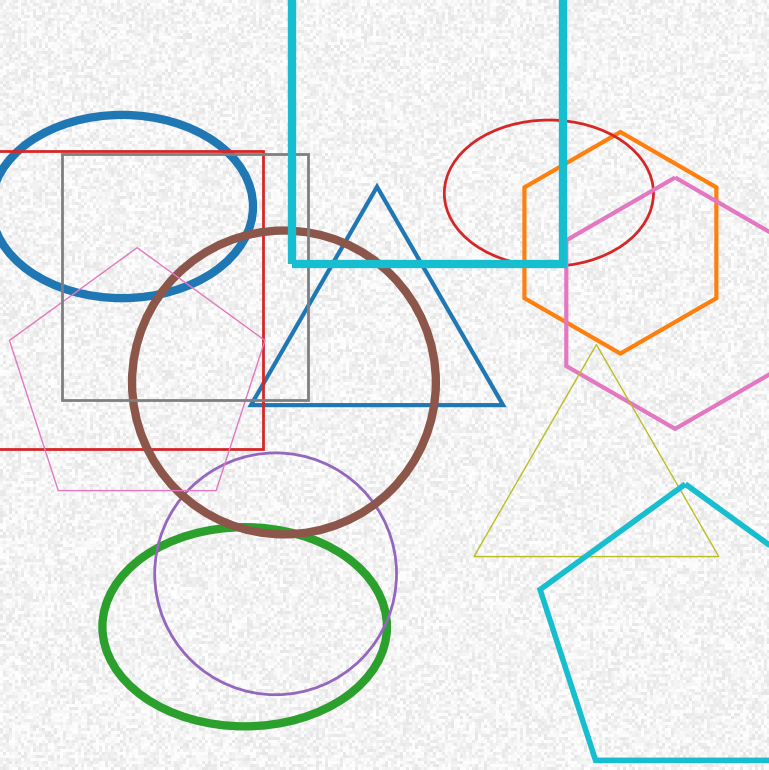[{"shape": "triangle", "thickness": 1.5, "radius": 0.95, "center": [0.49, 0.568]}, {"shape": "oval", "thickness": 3, "radius": 0.85, "center": [0.159, 0.732]}, {"shape": "hexagon", "thickness": 1.5, "radius": 0.72, "center": [0.806, 0.685]}, {"shape": "oval", "thickness": 3, "radius": 0.92, "center": [0.318, 0.186]}, {"shape": "oval", "thickness": 1, "radius": 0.68, "center": [0.713, 0.749]}, {"shape": "square", "thickness": 1, "radius": 0.97, "center": [0.149, 0.61]}, {"shape": "circle", "thickness": 1, "radius": 0.79, "center": [0.358, 0.255]}, {"shape": "circle", "thickness": 3, "radius": 0.99, "center": [0.369, 0.503]}, {"shape": "hexagon", "thickness": 1.5, "radius": 0.82, "center": [0.877, 0.606]}, {"shape": "pentagon", "thickness": 0.5, "radius": 0.87, "center": [0.178, 0.504]}, {"shape": "square", "thickness": 1, "radius": 0.8, "center": [0.241, 0.64]}, {"shape": "triangle", "thickness": 0.5, "radius": 0.92, "center": [0.775, 0.369]}, {"shape": "square", "thickness": 3, "radius": 0.88, "center": [0.555, 0.833]}, {"shape": "pentagon", "thickness": 2, "radius": 0.99, "center": [0.89, 0.173]}]